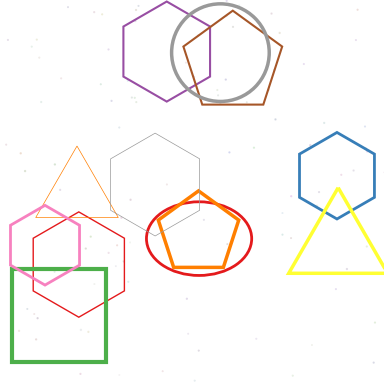[{"shape": "hexagon", "thickness": 1, "radius": 0.68, "center": [0.205, 0.313]}, {"shape": "oval", "thickness": 2, "radius": 0.68, "center": [0.517, 0.38]}, {"shape": "hexagon", "thickness": 2, "radius": 0.56, "center": [0.875, 0.544]}, {"shape": "square", "thickness": 3, "radius": 0.61, "center": [0.153, 0.18]}, {"shape": "hexagon", "thickness": 1.5, "radius": 0.65, "center": [0.433, 0.866]}, {"shape": "pentagon", "thickness": 2.5, "radius": 0.55, "center": [0.516, 0.394]}, {"shape": "triangle", "thickness": 0.5, "radius": 0.62, "center": [0.2, 0.497]}, {"shape": "triangle", "thickness": 2.5, "radius": 0.74, "center": [0.878, 0.364]}, {"shape": "pentagon", "thickness": 1.5, "radius": 0.67, "center": [0.605, 0.837]}, {"shape": "hexagon", "thickness": 2, "radius": 0.52, "center": [0.117, 0.363]}, {"shape": "hexagon", "thickness": 0.5, "radius": 0.67, "center": [0.403, 0.521]}, {"shape": "circle", "thickness": 2.5, "radius": 0.63, "center": [0.573, 0.863]}]